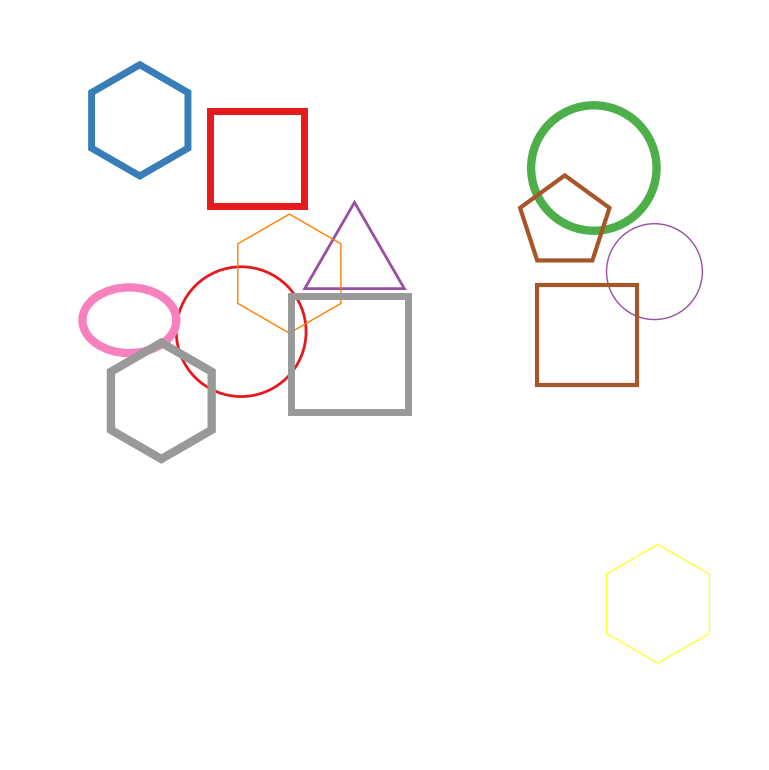[{"shape": "circle", "thickness": 1, "radius": 0.42, "center": [0.313, 0.569]}, {"shape": "square", "thickness": 2.5, "radius": 0.31, "center": [0.334, 0.794]}, {"shape": "hexagon", "thickness": 2.5, "radius": 0.36, "center": [0.182, 0.844]}, {"shape": "circle", "thickness": 3, "radius": 0.41, "center": [0.771, 0.782]}, {"shape": "triangle", "thickness": 1, "radius": 0.37, "center": [0.46, 0.662]}, {"shape": "circle", "thickness": 0.5, "radius": 0.31, "center": [0.85, 0.647]}, {"shape": "hexagon", "thickness": 0.5, "radius": 0.39, "center": [0.376, 0.645]}, {"shape": "hexagon", "thickness": 0.5, "radius": 0.39, "center": [0.854, 0.216]}, {"shape": "square", "thickness": 1.5, "radius": 0.33, "center": [0.762, 0.565]}, {"shape": "pentagon", "thickness": 1.5, "radius": 0.31, "center": [0.733, 0.711]}, {"shape": "oval", "thickness": 3, "radius": 0.3, "center": [0.168, 0.584]}, {"shape": "square", "thickness": 2.5, "radius": 0.38, "center": [0.454, 0.54]}, {"shape": "hexagon", "thickness": 3, "radius": 0.38, "center": [0.209, 0.479]}]